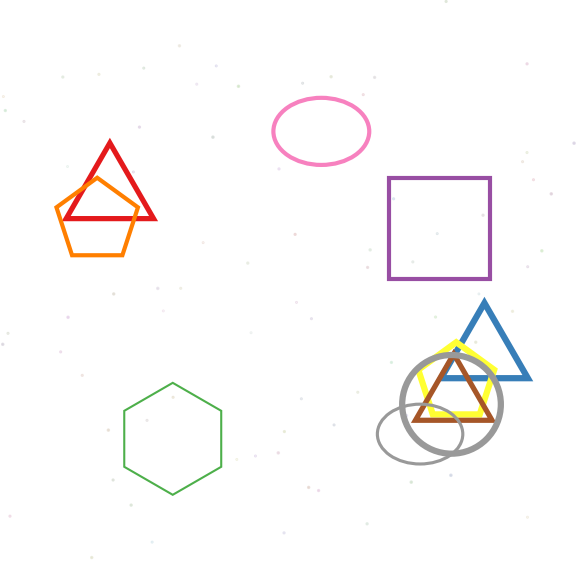[{"shape": "triangle", "thickness": 2.5, "radius": 0.44, "center": [0.19, 0.664]}, {"shape": "triangle", "thickness": 3, "radius": 0.43, "center": [0.839, 0.388]}, {"shape": "hexagon", "thickness": 1, "radius": 0.48, "center": [0.299, 0.239]}, {"shape": "square", "thickness": 2, "radius": 0.44, "center": [0.762, 0.603]}, {"shape": "pentagon", "thickness": 2, "radius": 0.37, "center": [0.168, 0.617]}, {"shape": "pentagon", "thickness": 3, "radius": 0.35, "center": [0.79, 0.337]}, {"shape": "triangle", "thickness": 2.5, "radius": 0.38, "center": [0.786, 0.31]}, {"shape": "oval", "thickness": 2, "radius": 0.42, "center": [0.556, 0.772]}, {"shape": "circle", "thickness": 3, "radius": 0.43, "center": [0.782, 0.299]}, {"shape": "oval", "thickness": 1.5, "radius": 0.37, "center": [0.727, 0.247]}]